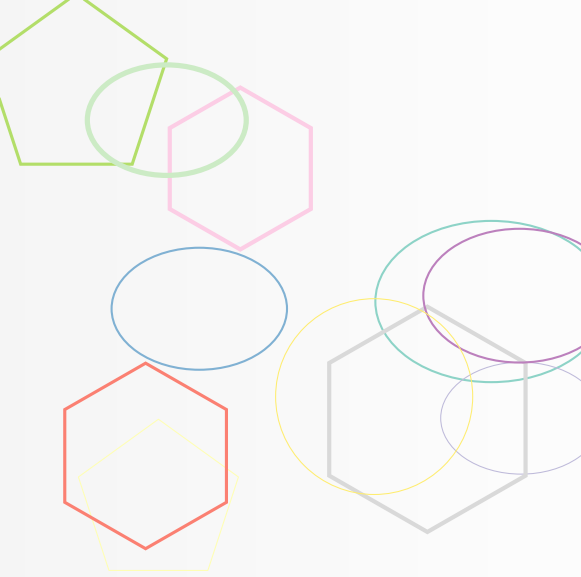[{"shape": "oval", "thickness": 1, "radius": 1.0, "center": [0.845, 0.477]}, {"shape": "pentagon", "thickness": 0.5, "radius": 0.72, "center": [0.273, 0.128]}, {"shape": "oval", "thickness": 0.5, "radius": 0.69, "center": [0.897, 0.275]}, {"shape": "hexagon", "thickness": 1.5, "radius": 0.8, "center": [0.251, 0.21]}, {"shape": "oval", "thickness": 1, "radius": 0.75, "center": [0.343, 0.465]}, {"shape": "pentagon", "thickness": 1.5, "radius": 0.82, "center": [0.131, 0.847]}, {"shape": "hexagon", "thickness": 2, "radius": 0.7, "center": [0.413, 0.707]}, {"shape": "hexagon", "thickness": 2, "radius": 0.98, "center": [0.735, 0.273]}, {"shape": "oval", "thickness": 1, "radius": 0.83, "center": [0.894, 0.487]}, {"shape": "oval", "thickness": 2.5, "radius": 0.68, "center": [0.287, 0.791]}, {"shape": "circle", "thickness": 0.5, "radius": 0.85, "center": [0.644, 0.312]}]